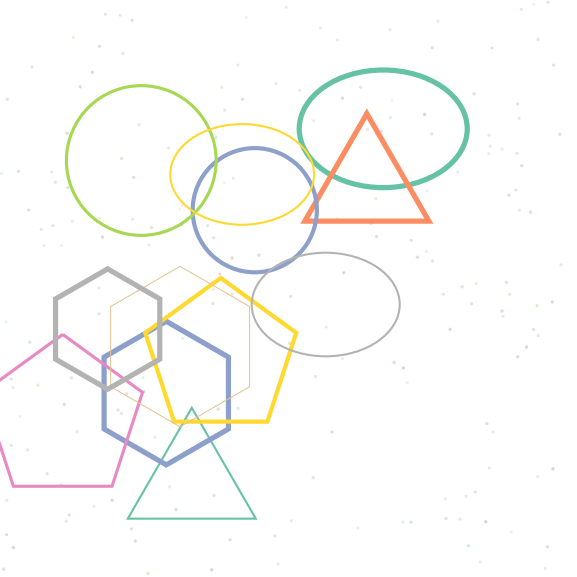[{"shape": "triangle", "thickness": 1, "radius": 0.64, "center": [0.332, 0.165]}, {"shape": "oval", "thickness": 2.5, "radius": 0.73, "center": [0.664, 0.776]}, {"shape": "triangle", "thickness": 2.5, "radius": 0.62, "center": [0.635, 0.678]}, {"shape": "hexagon", "thickness": 2.5, "radius": 0.62, "center": [0.288, 0.319]}, {"shape": "circle", "thickness": 2, "radius": 0.54, "center": [0.441, 0.635]}, {"shape": "pentagon", "thickness": 1.5, "radius": 0.73, "center": [0.109, 0.275]}, {"shape": "circle", "thickness": 1.5, "radius": 0.65, "center": [0.245, 0.721]}, {"shape": "pentagon", "thickness": 2, "radius": 0.69, "center": [0.382, 0.38]}, {"shape": "oval", "thickness": 1, "radius": 0.62, "center": [0.419, 0.697]}, {"shape": "hexagon", "thickness": 0.5, "radius": 0.69, "center": [0.312, 0.399]}, {"shape": "oval", "thickness": 1, "radius": 0.64, "center": [0.564, 0.472]}, {"shape": "hexagon", "thickness": 2.5, "radius": 0.52, "center": [0.186, 0.429]}]